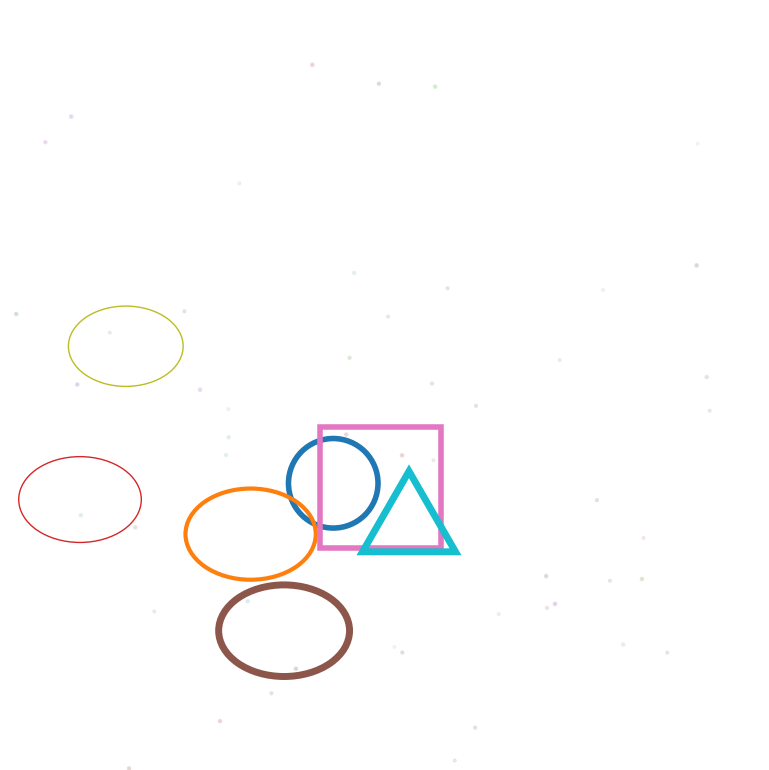[{"shape": "circle", "thickness": 2, "radius": 0.29, "center": [0.433, 0.372]}, {"shape": "oval", "thickness": 1.5, "radius": 0.42, "center": [0.325, 0.306]}, {"shape": "oval", "thickness": 0.5, "radius": 0.4, "center": [0.104, 0.351]}, {"shape": "oval", "thickness": 2.5, "radius": 0.42, "center": [0.369, 0.181]}, {"shape": "square", "thickness": 2, "radius": 0.39, "center": [0.494, 0.367]}, {"shape": "oval", "thickness": 0.5, "radius": 0.37, "center": [0.163, 0.55]}, {"shape": "triangle", "thickness": 2.5, "radius": 0.35, "center": [0.531, 0.318]}]